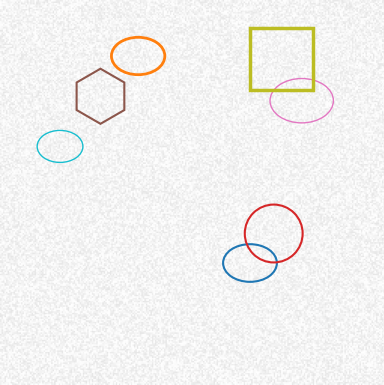[{"shape": "oval", "thickness": 1.5, "radius": 0.35, "center": [0.649, 0.317]}, {"shape": "oval", "thickness": 2, "radius": 0.35, "center": [0.359, 0.855]}, {"shape": "circle", "thickness": 1.5, "radius": 0.38, "center": [0.711, 0.393]}, {"shape": "hexagon", "thickness": 1.5, "radius": 0.36, "center": [0.261, 0.75]}, {"shape": "oval", "thickness": 1, "radius": 0.41, "center": [0.784, 0.738]}, {"shape": "square", "thickness": 2.5, "radius": 0.41, "center": [0.731, 0.846]}, {"shape": "oval", "thickness": 1, "radius": 0.3, "center": [0.156, 0.62]}]